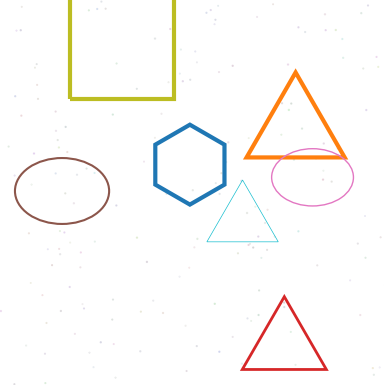[{"shape": "hexagon", "thickness": 3, "radius": 0.52, "center": [0.493, 0.572]}, {"shape": "triangle", "thickness": 3, "radius": 0.74, "center": [0.768, 0.665]}, {"shape": "triangle", "thickness": 2, "radius": 0.63, "center": [0.739, 0.103]}, {"shape": "oval", "thickness": 1.5, "radius": 0.61, "center": [0.161, 0.504]}, {"shape": "oval", "thickness": 1, "radius": 0.53, "center": [0.812, 0.539]}, {"shape": "square", "thickness": 3, "radius": 0.67, "center": [0.317, 0.876]}, {"shape": "triangle", "thickness": 0.5, "radius": 0.54, "center": [0.63, 0.425]}]